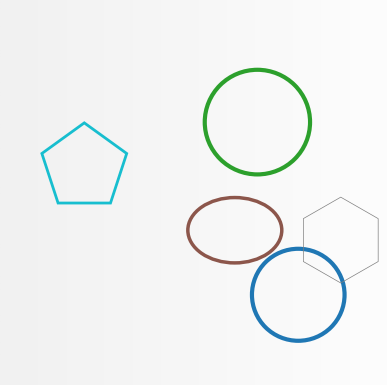[{"shape": "circle", "thickness": 3, "radius": 0.6, "center": [0.77, 0.234]}, {"shape": "circle", "thickness": 3, "radius": 0.68, "center": [0.664, 0.683]}, {"shape": "oval", "thickness": 2.5, "radius": 0.61, "center": [0.606, 0.402]}, {"shape": "hexagon", "thickness": 0.5, "radius": 0.56, "center": [0.879, 0.376]}, {"shape": "pentagon", "thickness": 2, "radius": 0.58, "center": [0.218, 0.566]}]